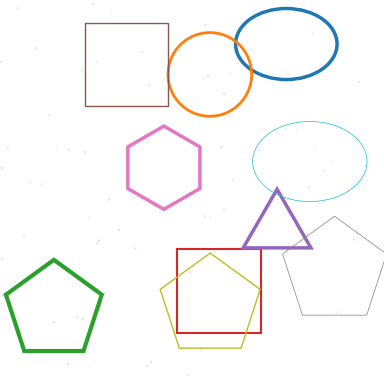[{"shape": "oval", "thickness": 2.5, "radius": 0.66, "center": [0.744, 0.886]}, {"shape": "circle", "thickness": 2, "radius": 0.54, "center": [0.545, 0.807]}, {"shape": "pentagon", "thickness": 3, "radius": 0.65, "center": [0.14, 0.194]}, {"shape": "square", "thickness": 1.5, "radius": 0.55, "center": [0.569, 0.244]}, {"shape": "triangle", "thickness": 2.5, "radius": 0.51, "center": [0.72, 0.407]}, {"shape": "square", "thickness": 1, "radius": 0.54, "center": [0.329, 0.833]}, {"shape": "hexagon", "thickness": 2.5, "radius": 0.54, "center": [0.426, 0.564]}, {"shape": "pentagon", "thickness": 0.5, "radius": 0.71, "center": [0.869, 0.296]}, {"shape": "pentagon", "thickness": 1, "radius": 0.68, "center": [0.546, 0.206]}, {"shape": "oval", "thickness": 0.5, "radius": 0.74, "center": [0.805, 0.58]}]